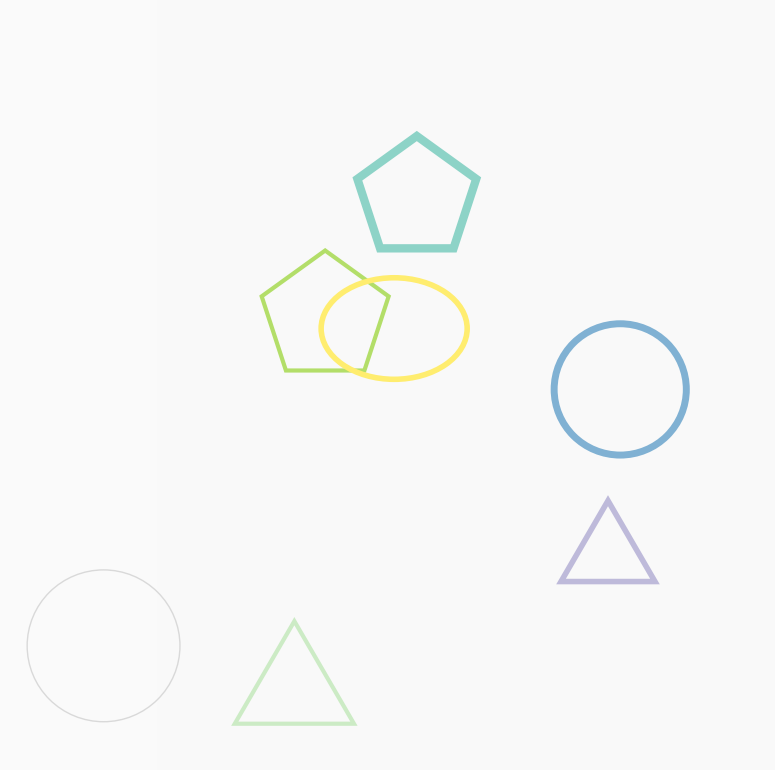[{"shape": "pentagon", "thickness": 3, "radius": 0.4, "center": [0.538, 0.743]}, {"shape": "triangle", "thickness": 2, "radius": 0.35, "center": [0.785, 0.28]}, {"shape": "circle", "thickness": 2.5, "radius": 0.43, "center": [0.8, 0.494]}, {"shape": "pentagon", "thickness": 1.5, "radius": 0.43, "center": [0.42, 0.589]}, {"shape": "circle", "thickness": 0.5, "radius": 0.49, "center": [0.134, 0.161]}, {"shape": "triangle", "thickness": 1.5, "radius": 0.44, "center": [0.38, 0.104]}, {"shape": "oval", "thickness": 2, "radius": 0.47, "center": [0.509, 0.573]}]